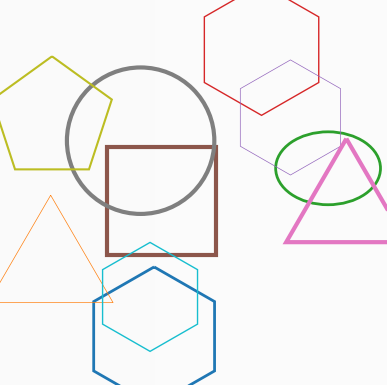[{"shape": "hexagon", "thickness": 2, "radius": 0.9, "center": [0.398, 0.127]}, {"shape": "triangle", "thickness": 0.5, "radius": 0.93, "center": [0.131, 0.307]}, {"shape": "oval", "thickness": 2, "radius": 0.68, "center": [0.847, 0.563]}, {"shape": "hexagon", "thickness": 1, "radius": 0.85, "center": [0.675, 0.871]}, {"shape": "hexagon", "thickness": 0.5, "radius": 0.75, "center": [0.75, 0.695]}, {"shape": "square", "thickness": 3, "radius": 0.7, "center": [0.416, 0.477]}, {"shape": "triangle", "thickness": 3, "radius": 0.9, "center": [0.894, 0.461]}, {"shape": "circle", "thickness": 3, "radius": 0.95, "center": [0.363, 0.635]}, {"shape": "pentagon", "thickness": 1.5, "radius": 0.81, "center": [0.134, 0.691]}, {"shape": "hexagon", "thickness": 1, "radius": 0.71, "center": [0.387, 0.229]}]